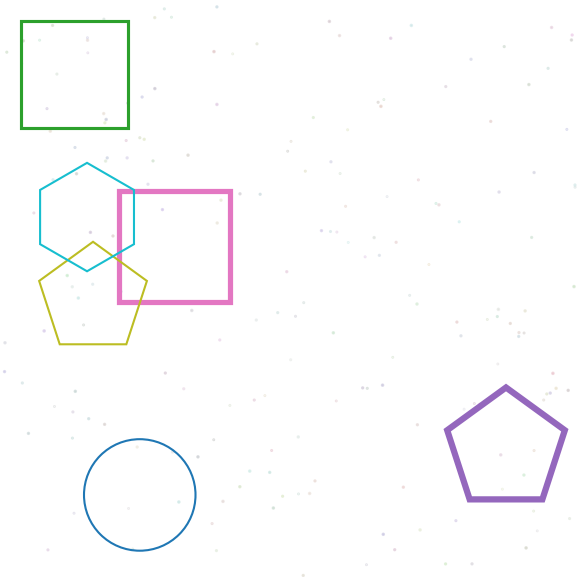[{"shape": "circle", "thickness": 1, "radius": 0.48, "center": [0.242, 0.142]}, {"shape": "square", "thickness": 1.5, "radius": 0.46, "center": [0.13, 0.87]}, {"shape": "pentagon", "thickness": 3, "radius": 0.54, "center": [0.876, 0.221]}, {"shape": "square", "thickness": 2.5, "radius": 0.48, "center": [0.302, 0.573]}, {"shape": "pentagon", "thickness": 1, "radius": 0.49, "center": [0.161, 0.482]}, {"shape": "hexagon", "thickness": 1, "radius": 0.47, "center": [0.151, 0.623]}]